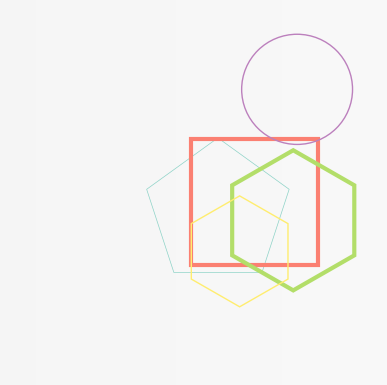[{"shape": "pentagon", "thickness": 0.5, "radius": 0.97, "center": [0.562, 0.449]}, {"shape": "square", "thickness": 3, "radius": 0.82, "center": [0.657, 0.475]}, {"shape": "hexagon", "thickness": 3, "radius": 0.91, "center": [0.757, 0.428]}, {"shape": "circle", "thickness": 1, "radius": 0.72, "center": [0.767, 0.768]}, {"shape": "hexagon", "thickness": 1, "radius": 0.72, "center": [0.618, 0.347]}]